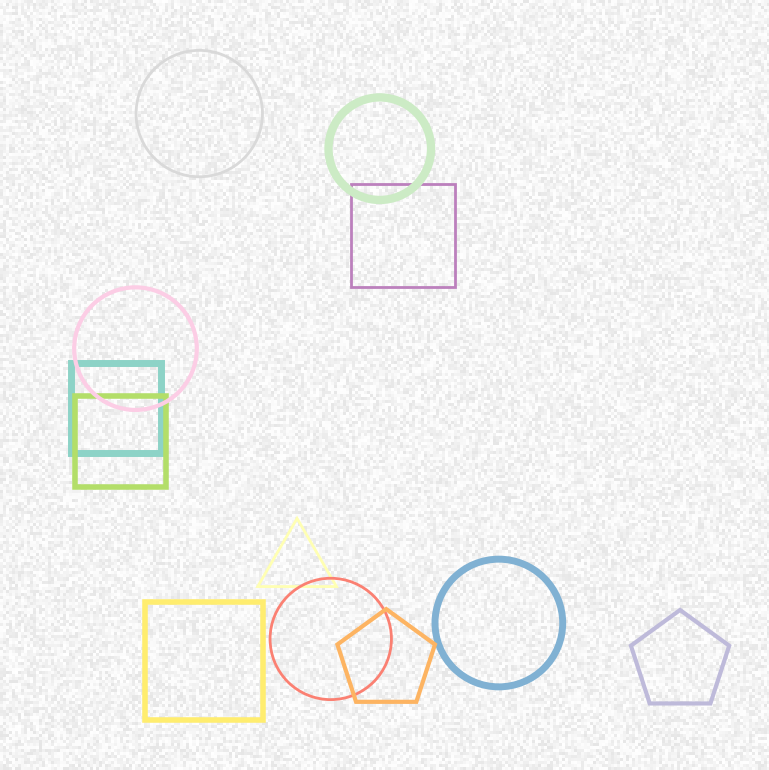[{"shape": "square", "thickness": 2.5, "radius": 0.29, "center": [0.151, 0.47]}, {"shape": "triangle", "thickness": 1, "radius": 0.3, "center": [0.386, 0.268]}, {"shape": "pentagon", "thickness": 1.5, "radius": 0.34, "center": [0.883, 0.141]}, {"shape": "circle", "thickness": 1, "radius": 0.39, "center": [0.43, 0.17]}, {"shape": "circle", "thickness": 2.5, "radius": 0.41, "center": [0.648, 0.191]}, {"shape": "pentagon", "thickness": 1.5, "radius": 0.33, "center": [0.502, 0.142]}, {"shape": "square", "thickness": 2, "radius": 0.3, "center": [0.156, 0.427]}, {"shape": "circle", "thickness": 1.5, "radius": 0.4, "center": [0.176, 0.547]}, {"shape": "circle", "thickness": 1, "radius": 0.41, "center": [0.259, 0.853]}, {"shape": "square", "thickness": 1, "radius": 0.34, "center": [0.523, 0.694]}, {"shape": "circle", "thickness": 3, "radius": 0.33, "center": [0.493, 0.807]}, {"shape": "square", "thickness": 2, "radius": 0.38, "center": [0.264, 0.142]}]